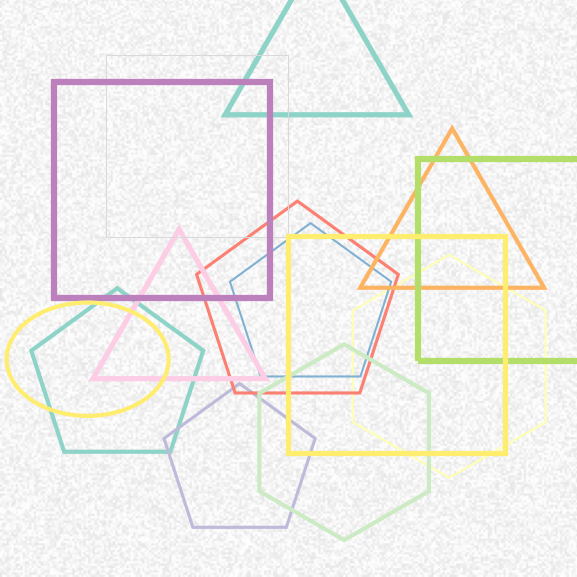[{"shape": "pentagon", "thickness": 2, "radius": 0.78, "center": [0.203, 0.344]}, {"shape": "triangle", "thickness": 2.5, "radius": 0.92, "center": [0.549, 0.892]}, {"shape": "hexagon", "thickness": 1, "radius": 0.96, "center": [0.778, 0.365]}, {"shape": "pentagon", "thickness": 1.5, "radius": 0.69, "center": [0.415, 0.197]}, {"shape": "pentagon", "thickness": 1.5, "radius": 0.92, "center": [0.515, 0.467]}, {"shape": "pentagon", "thickness": 1, "radius": 0.73, "center": [0.538, 0.466]}, {"shape": "triangle", "thickness": 2, "radius": 0.92, "center": [0.783, 0.593]}, {"shape": "square", "thickness": 3, "radius": 0.87, "center": [0.898, 0.549]}, {"shape": "triangle", "thickness": 2.5, "radius": 0.86, "center": [0.31, 0.43]}, {"shape": "square", "thickness": 0.5, "radius": 0.79, "center": [0.341, 0.746]}, {"shape": "square", "thickness": 3, "radius": 0.94, "center": [0.281, 0.67]}, {"shape": "hexagon", "thickness": 2, "radius": 0.85, "center": [0.596, 0.233]}, {"shape": "oval", "thickness": 2, "radius": 0.7, "center": [0.152, 0.377]}, {"shape": "square", "thickness": 2.5, "radius": 0.94, "center": [0.686, 0.402]}]